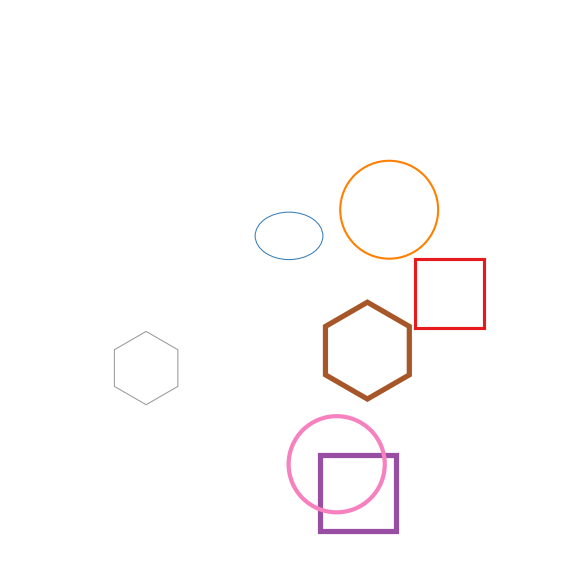[{"shape": "square", "thickness": 1.5, "radius": 0.3, "center": [0.779, 0.49]}, {"shape": "oval", "thickness": 0.5, "radius": 0.29, "center": [0.5, 0.591]}, {"shape": "square", "thickness": 2.5, "radius": 0.33, "center": [0.62, 0.146]}, {"shape": "circle", "thickness": 1, "radius": 0.42, "center": [0.674, 0.636]}, {"shape": "hexagon", "thickness": 2.5, "radius": 0.42, "center": [0.636, 0.392]}, {"shape": "circle", "thickness": 2, "radius": 0.42, "center": [0.583, 0.195]}, {"shape": "hexagon", "thickness": 0.5, "radius": 0.32, "center": [0.253, 0.362]}]